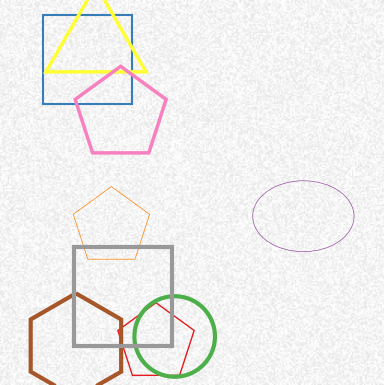[{"shape": "pentagon", "thickness": 1, "radius": 0.52, "center": [0.405, 0.109]}, {"shape": "square", "thickness": 1.5, "radius": 0.58, "center": [0.227, 0.845]}, {"shape": "circle", "thickness": 3, "radius": 0.52, "center": [0.454, 0.126]}, {"shape": "oval", "thickness": 0.5, "radius": 0.66, "center": [0.788, 0.438]}, {"shape": "pentagon", "thickness": 0.5, "radius": 0.52, "center": [0.289, 0.411]}, {"shape": "triangle", "thickness": 2.5, "radius": 0.75, "center": [0.249, 0.888]}, {"shape": "hexagon", "thickness": 3, "radius": 0.68, "center": [0.197, 0.102]}, {"shape": "pentagon", "thickness": 2.5, "radius": 0.62, "center": [0.313, 0.703]}, {"shape": "square", "thickness": 3, "radius": 0.64, "center": [0.319, 0.23]}]